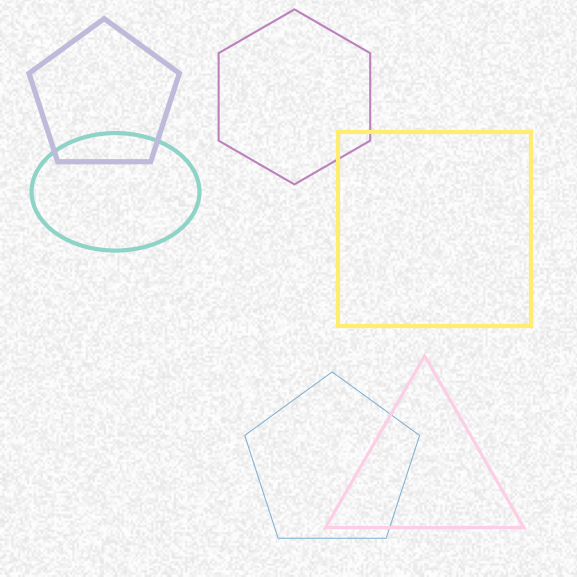[{"shape": "oval", "thickness": 2, "radius": 0.73, "center": [0.2, 0.667]}, {"shape": "pentagon", "thickness": 2.5, "radius": 0.68, "center": [0.18, 0.83]}, {"shape": "pentagon", "thickness": 0.5, "radius": 0.8, "center": [0.575, 0.196]}, {"shape": "triangle", "thickness": 1.5, "radius": 0.99, "center": [0.735, 0.185]}, {"shape": "hexagon", "thickness": 1, "radius": 0.76, "center": [0.51, 0.831]}, {"shape": "square", "thickness": 2, "radius": 0.84, "center": [0.753, 0.602]}]